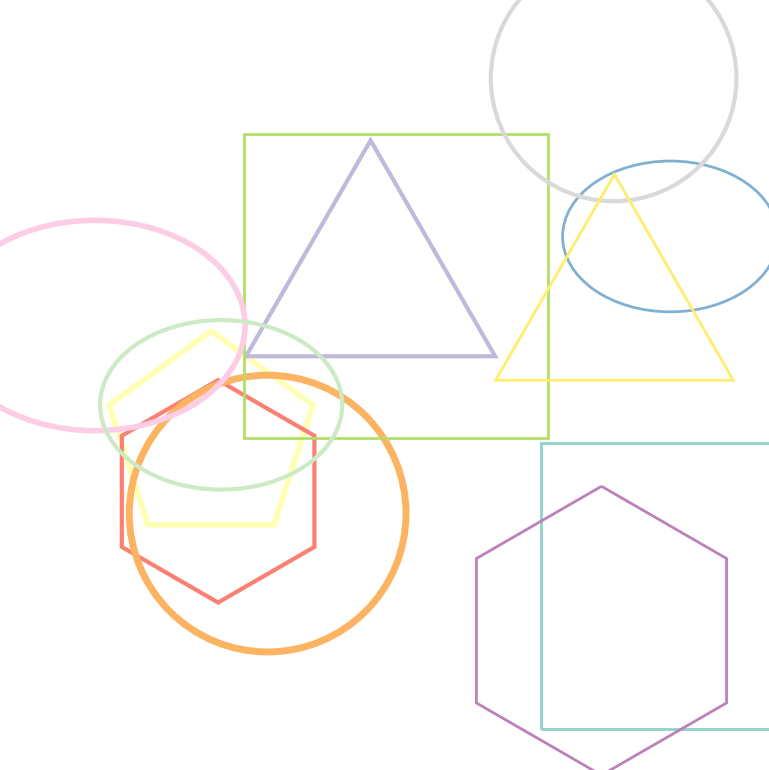[{"shape": "square", "thickness": 1, "radius": 0.93, "center": [0.888, 0.239]}, {"shape": "pentagon", "thickness": 2, "radius": 0.7, "center": [0.274, 0.431]}, {"shape": "triangle", "thickness": 1.5, "radius": 0.93, "center": [0.481, 0.631]}, {"shape": "hexagon", "thickness": 1.5, "radius": 0.72, "center": [0.283, 0.362]}, {"shape": "oval", "thickness": 1, "radius": 0.7, "center": [0.871, 0.693]}, {"shape": "circle", "thickness": 2.5, "radius": 0.9, "center": [0.348, 0.333]}, {"shape": "square", "thickness": 1, "radius": 0.99, "center": [0.514, 0.629]}, {"shape": "oval", "thickness": 2, "radius": 0.98, "center": [0.123, 0.577]}, {"shape": "circle", "thickness": 1.5, "radius": 0.8, "center": [0.797, 0.898]}, {"shape": "hexagon", "thickness": 1, "radius": 0.94, "center": [0.781, 0.181]}, {"shape": "oval", "thickness": 1.5, "radius": 0.79, "center": [0.287, 0.474]}, {"shape": "triangle", "thickness": 1, "radius": 0.89, "center": [0.798, 0.595]}]